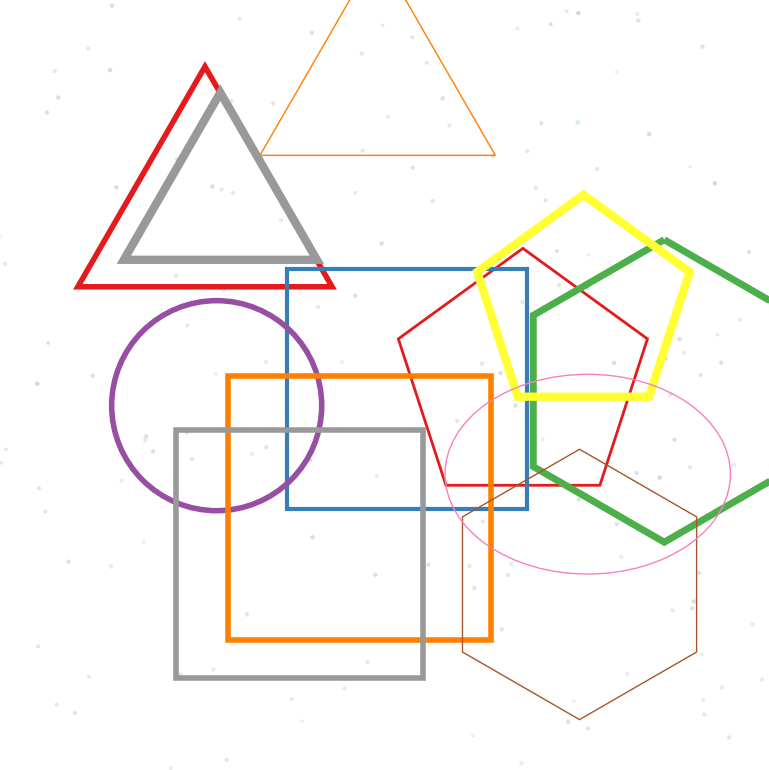[{"shape": "pentagon", "thickness": 1, "radius": 0.85, "center": [0.679, 0.507]}, {"shape": "triangle", "thickness": 2, "radius": 0.95, "center": [0.266, 0.723]}, {"shape": "square", "thickness": 1.5, "radius": 0.78, "center": [0.528, 0.495]}, {"shape": "hexagon", "thickness": 2.5, "radius": 0.98, "center": [0.863, 0.492]}, {"shape": "circle", "thickness": 2, "radius": 0.68, "center": [0.281, 0.473]}, {"shape": "square", "thickness": 2, "radius": 0.86, "center": [0.467, 0.34]}, {"shape": "triangle", "thickness": 0.5, "radius": 0.88, "center": [0.49, 0.886]}, {"shape": "pentagon", "thickness": 3, "radius": 0.73, "center": [0.758, 0.602]}, {"shape": "hexagon", "thickness": 0.5, "radius": 0.88, "center": [0.753, 0.241]}, {"shape": "oval", "thickness": 0.5, "radius": 0.93, "center": [0.763, 0.384]}, {"shape": "square", "thickness": 2, "radius": 0.8, "center": [0.389, 0.28]}, {"shape": "triangle", "thickness": 3, "radius": 0.72, "center": [0.286, 0.735]}]